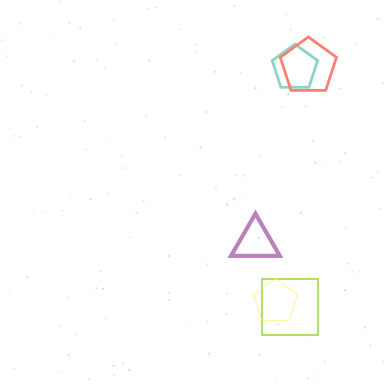[{"shape": "pentagon", "thickness": 2, "radius": 0.31, "center": [0.766, 0.823]}, {"shape": "pentagon", "thickness": 2, "radius": 0.38, "center": [0.801, 0.827]}, {"shape": "square", "thickness": 1.5, "radius": 0.36, "center": [0.753, 0.202]}, {"shape": "triangle", "thickness": 3, "radius": 0.37, "center": [0.663, 0.372]}, {"shape": "pentagon", "thickness": 0.5, "radius": 0.3, "center": [0.715, 0.216]}]